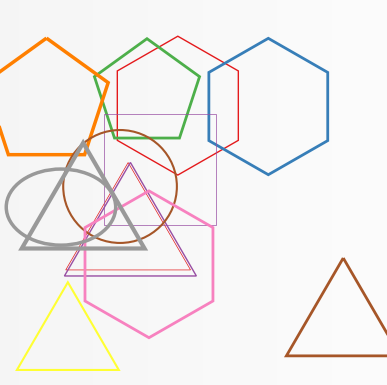[{"shape": "hexagon", "thickness": 1, "radius": 0.9, "center": [0.459, 0.726]}, {"shape": "triangle", "thickness": 0.5, "radius": 0.93, "center": [0.331, 0.392]}, {"shape": "hexagon", "thickness": 2, "radius": 0.89, "center": [0.692, 0.723]}, {"shape": "pentagon", "thickness": 2, "radius": 0.71, "center": [0.379, 0.757]}, {"shape": "triangle", "thickness": 1, "radius": 0.98, "center": [0.337, 0.381]}, {"shape": "square", "thickness": 0.5, "radius": 0.72, "center": [0.412, 0.559]}, {"shape": "pentagon", "thickness": 2.5, "radius": 0.84, "center": [0.12, 0.734]}, {"shape": "triangle", "thickness": 1.5, "radius": 0.76, "center": [0.175, 0.115]}, {"shape": "circle", "thickness": 1.5, "radius": 0.73, "center": [0.31, 0.516]}, {"shape": "triangle", "thickness": 2, "radius": 0.85, "center": [0.886, 0.16]}, {"shape": "hexagon", "thickness": 2, "radius": 0.95, "center": [0.384, 0.314]}, {"shape": "triangle", "thickness": 3, "radius": 0.91, "center": [0.215, 0.446]}, {"shape": "oval", "thickness": 2.5, "radius": 0.71, "center": [0.157, 0.462]}]